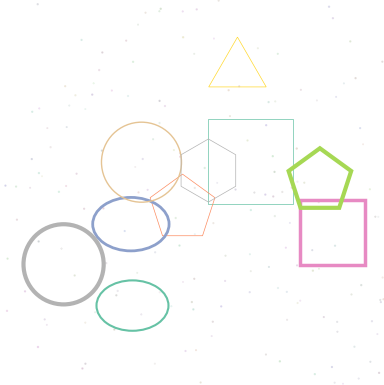[{"shape": "oval", "thickness": 1.5, "radius": 0.47, "center": [0.344, 0.206]}, {"shape": "square", "thickness": 0.5, "radius": 0.55, "center": [0.65, 0.581]}, {"shape": "pentagon", "thickness": 0.5, "radius": 0.44, "center": [0.474, 0.459]}, {"shape": "oval", "thickness": 2, "radius": 0.5, "center": [0.34, 0.418]}, {"shape": "square", "thickness": 2.5, "radius": 0.42, "center": [0.864, 0.397]}, {"shape": "pentagon", "thickness": 3, "radius": 0.43, "center": [0.831, 0.529]}, {"shape": "triangle", "thickness": 0.5, "radius": 0.43, "center": [0.617, 0.817]}, {"shape": "circle", "thickness": 1, "radius": 0.52, "center": [0.367, 0.579]}, {"shape": "circle", "thickness": 3, "radius": 0.52, "center": [0.165, 0.313]}, {"shape": "hexagon", "thickness": 0.5, "radius": 0.41, "center": [0.541, 0.557]}]